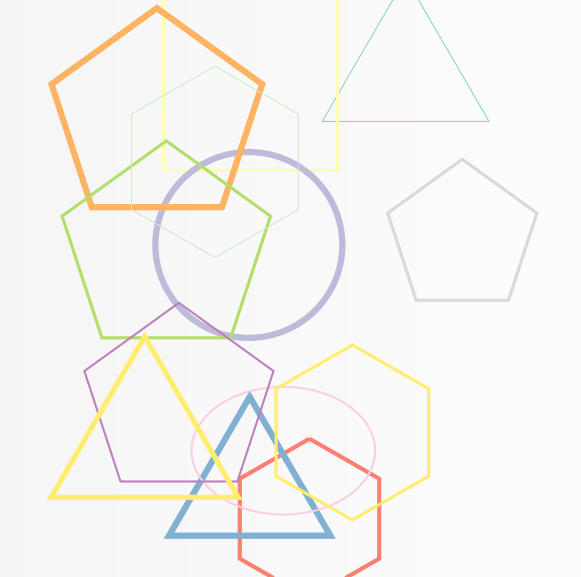[{"shape": "triangle", "thickness": 0.5, "radius": 0.83, "center": [0.698, 0.872]}, {"shape": "square", "thickness": 1.5, "radius": 0.75, "center": [0.43, 0.855]}, {"shape": "circle", "thickness": 3, "radius": 0.8, "center": [0.428, 0.575]}, {"shape": "hexagon", "thickness": 2, "radius": 0.69, "center": [0.532, 0.101]}, {"shape": "triangle", "thickness": 3, "radius": 0.8, "center": [0.43, 0.152]}, {"shape": "pentagon", "thickness": 3, "radius": 0.95, "center": [0.27, 0.794]}, {"shape": "pentagon", "thickness": 1.5, "radius": 0.94, "center": [0.286, 0.567]}, {"shape": "oval", "thickness": 1, "radius": 0.79, "center": [0.488, 0.219]}, {"shape": "pentagon", "thickness": 1.5, "radius": 0.67, "center": [0.795, 0.588]}, {"shape": "pentagon", "thickness": 1, "radius": 0.86, "center": [0.308, 0.304]}, {"shape": "hexagon", "thickness": 0.5, "radius": 0.83, "center": [0.37, 0.719]}, {"shape": "hexagon", "thickness": 1.5, "radius": 0.76, "center": [0.606, 0.25]}, {"shape": "triangle", "thickness": 2.5, "radius": 0.93, "center": [0.249, 0.231]}]